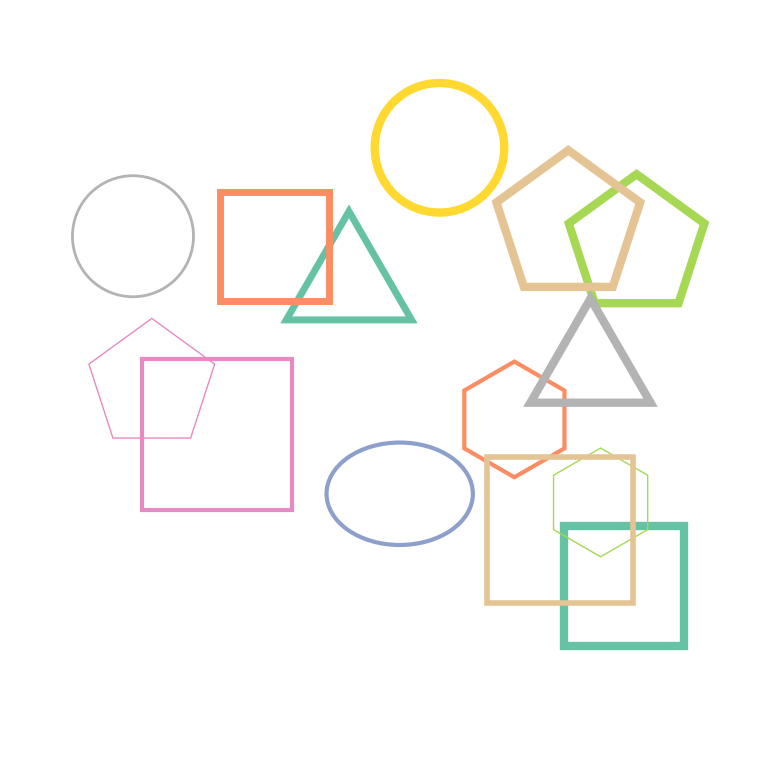[{"shape": "triangle", "thickness": 2.5, "radius": 0.47, "center": [0.453, 0.632]}, {"shape": "square", "thickness": 3, "radius": 0.39, "center": [0.81, 0.238]}, {"shape": "square", "thickness": 2.5, "radius": 0.35, "center": [0.356, 0.68]}, {"shape": "hexagon", "thickness": 1.5, "radius": 0.38, "center": [0.668, 0.455]}, {"shape": "oval", "thickness": 1.5, "radius": 0.48, "center": [0.519, 0.359]}, {"shape": "pentagon", "thickness": 0.5, "radius": 0.43, "center": [0.197, 0.501]}, {"shape": "square", "thickness": 1.5, "radius": 0.49, "center": [0.282, 0.436]}, {"shape": "hexagon", "thickness": 0.5, "radius": 0.35, "center": [0.78, 0.348]}, {"shape": "pentagon", "thickness": 3, "radius": 0.46, "center": [0.827, 0.681]}, {"shape": "circle", "thickness": 3, "radius": 0.42, "center": [0.571, 0.808]}, {"shape": "square", "thickness": 2, "radius": 0.47, "center": [0.727, 0.312]}, {"shape": "pentagon", "thickness": 3, "radius": 0.49, "center": [0.738, 0.707]}, {"shape": "circle", "thickness": 1, "radius": 0.39, "center": [0.173, 0.693]}, {"shape": "triangle", "thickness": 3, "radius": 0.45, "center": [0.767, 0.522]}]